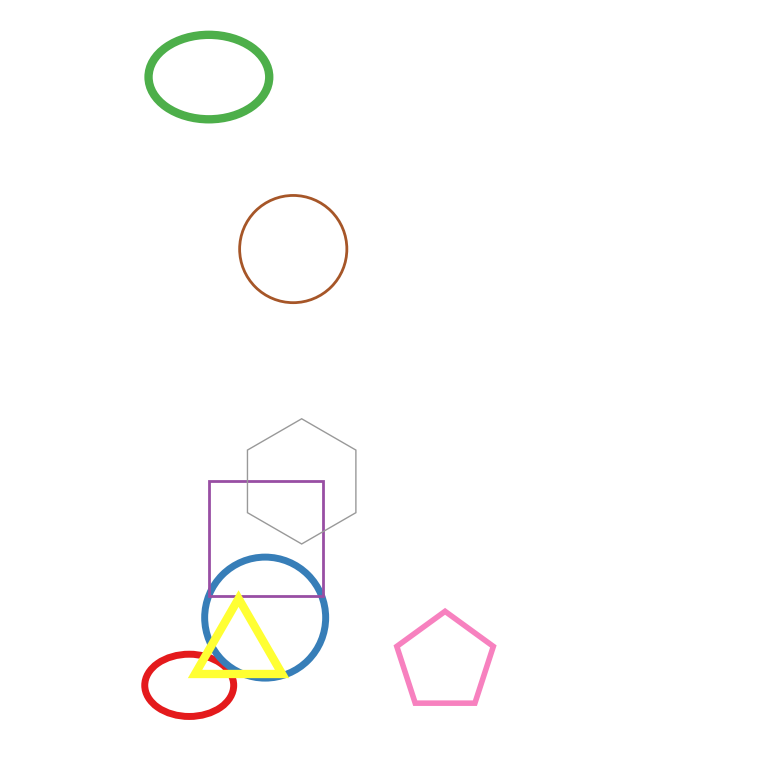[{"shape": "oval", "thickness": 2.5, "radius": 0.29, "center": [0.246, 0.11]}, {"shape": "circle", "thickness": 2.5, "radius": 0.39, "center": [0.344, 0.198]}, {"shape": "oval", "thickness": 3, "radius": 0.39, "center": [0.271, 0.9]}, {"shape": "square", "thickness": 1, "radius": 0.37, "center": [0.345, 0.3]}, {"shape": "triangle", "thickness": 3, "radius": 0.33, "center": [0.31, 0.157]}, {"shape": "circle", "thickness": 1, "radius": 0.35, "center": [0.381, 0.677]}, {"shape": "pentagon", "thickness": 2, "radius": 0.33, "center": [0.578, 0.14]}, {"shape": "hexagon", "thickness": 0.5, "radius": 0.41, "center": [0.392, 0.375]}]